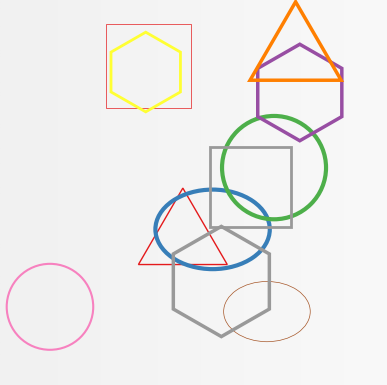[{"shape": "square", "thickness": 0.5, "radius": 0.55, "center": [0.383, 0.828]}, {"shape": "triangle", "thickness": 1, "radius": 0.66, "center": [0.472, 0.379]}, {"shape": "oval", "thickness": 3, "radius": 0.74, "center": [0.549, 0.404]}, {"shape": "circle", "thickness": 3, "radius": 0.67, "center": [0.707, 0.565]}, {"shape": "hexagon", "thickness": 2.5, "radius": 0.63, "center": [0.774, 0.76]}, {"shape": "triangle", "thickness": 2.5, "radius": 0.68, "center": [0.763, 0.859]}, {"shape": "hexagon", "thickness": 2, "radius": 0.52, "center": [0.376, 0.813]}, {"shape": "oval", "thickness": 0.5, "radius": 0.56, "center": [0.689, 0.191]}, {"shape": "circle", "thickness": 1.5, "radius": 0.56, "center": [0.129, 0.203]}, {"shape": "square", "thickness": 2, "radius": 0.52, "center": [0.647, 0.515]}, {"shape": "hexagon", "thickness": 2.5, "radius": 0.72, "center": [0.571, 0.269]}]